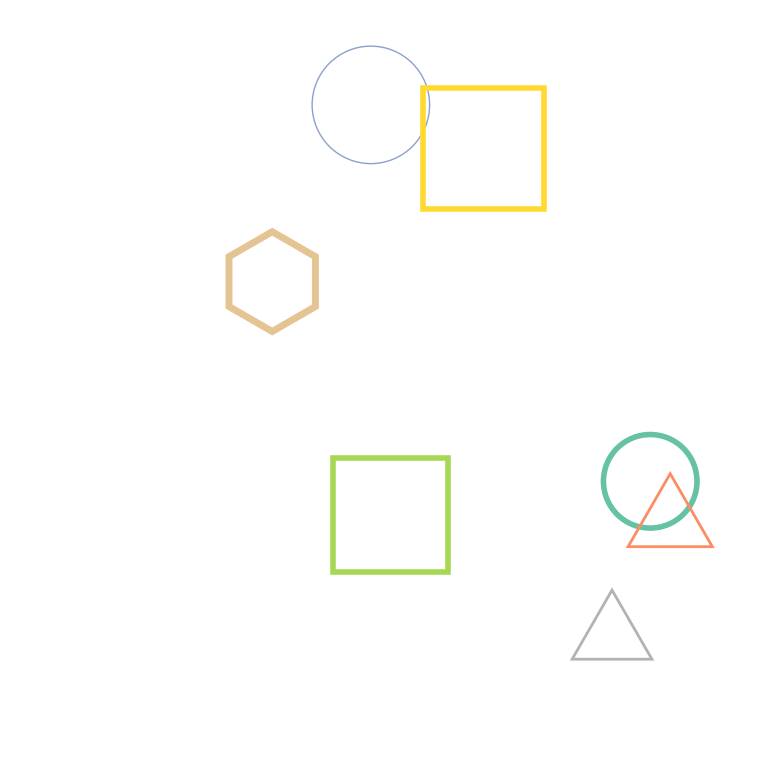[{"shape": "circle", "thickness": 2, "radius": 0.3, "center": [0.844, 0.375]}, {"shape": "triangle", "thickness": 1, "radius": 0.32, "center": [0.87, 0.322]}, {"shape": "circle", "thickness": 0.5, "radius": 0.38, "center": [0.482, 0.864]}, {"shape": "square", "thickness": 2, "radius": 0.37, "center": [0.507, 0.331]}, {"shape": "square", "thickness": 2, "radius": 0.39, "center": [0.628, 0.807]}, {"shape": "hexagon", "thickness": 2.5, "radius": 0.32, "center": [0.354, 0.634]}, {"shape": "triangle", "thickness": 1, "radius": 0.3, "center": [0.795, 0.174]}]